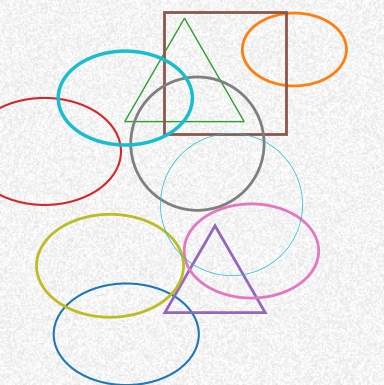[{"shape": "oval", "thickness": 1.5, "radius": 0.94, "center": [0.328, 0.132]}, {"shape": "oval", "thickness": 2, "radius": 0.68, "center": [0.765, 0.871]}, {"shape": "triangle", "thickness": 1, "radius": 0.9, "center": [0.479, 0.774]}, {"shape": "oval", "thickness": 1.5, "radius": 0.99, "center": [0.116, 0.607]}, {"shape": "triangle", "thickness": 2, "radius": 0.75, "center": [0.559, 0.263]}, {"shape": "square", "thickness": 2, "radius": 0.79, "center": [0.585, 0.809]}, {"shape": "oval", "thickness": 2, "radius": 0.87, "center": [0.653, 0.348]}, {"shape": "circle", "thickness": 2, "radius": 0.87, "center": [0.513, 0.627]}, {"shape": "oval", "thickness": 2, "radius": 0.95, "center": [0.286, 0.31]}, {"shape": "oval", "thickness": 2.5, "radius": 0.87, "center": [0.325, 0.745]}, {"shape": "circle", "thickness": 0.5, "radius": 0.92, "center": [0.601, 0.469]}]